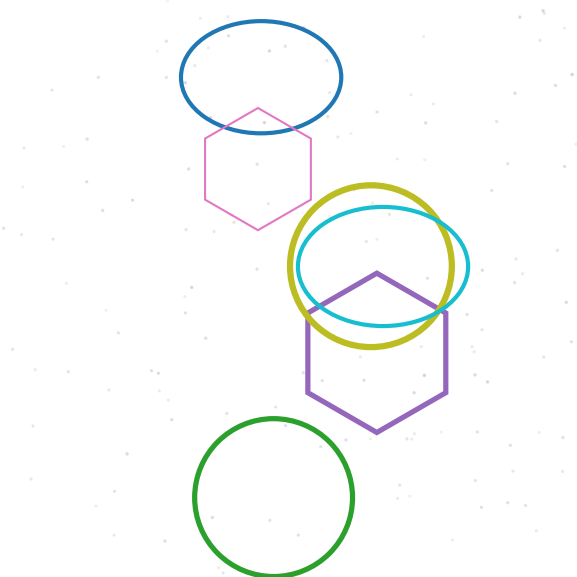[{"shape": "oval", "thickness": 2, "radius": 0.69, "center": [0.452, 0.865]}, {"shape": "circle", "thickness": 2.5, "radius": 0.68, "center": [0.474, 0.137]}, {"shape": "hexagon", "thickness": 2.5, "radius": 0.69, "center": [0.653, 0.388]}, {"shape": "hexagon", "thickness": 1, "radius": 0.53, "center": [0.447, 0.706]}, {"shape": "circle", "thickness": 3, "radius": 0.7, "center": [0.642, 0.538]}, {"shape": "oval", "thickness": 2, "radius": 0.74, "center": [0.663, 0.538]}]